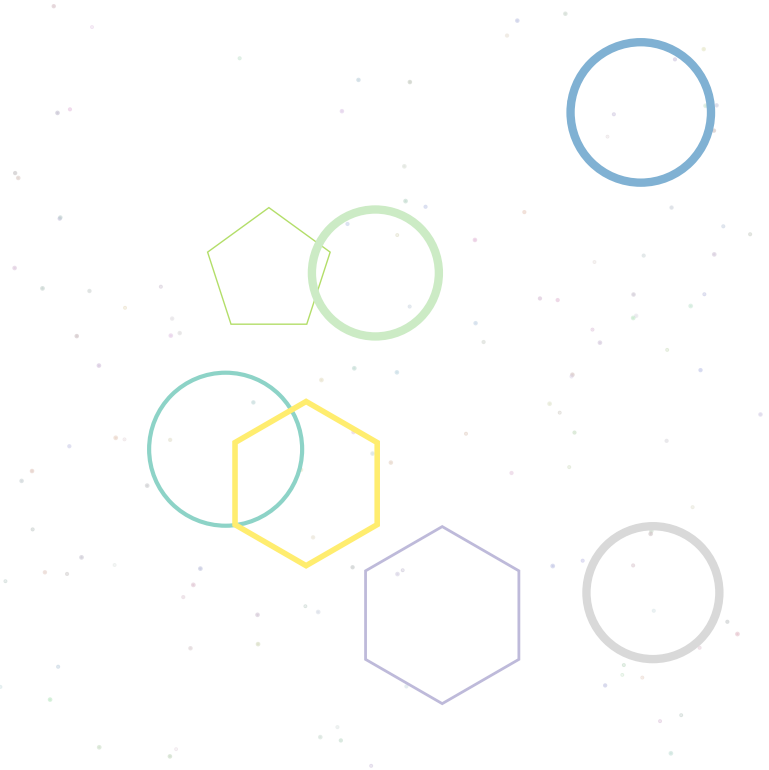[{"shape": "circle", "thickness": 1.5, "radius": 0.5, "center": [0.293, 0.417]}, {"shape": "hexagon", "thickness": 1, "radius": 0.57, "center": [0.574, 0.201]}, {"shape": "circle", "thickness": 3, "radius": 0.46, "center": [0.832, 0.854]}, {"shape": "pentagon", "thickness": 0.5, "radius": 0.42, "center": [0.349, 0.647]}, {"shape": "circle", "thickness": 3, "radius": 0.43, "center": [0.848, 0.23]}, {"shape": "circle", "thickness": 3, "radius": 0.41, "center": [0.488, 0.645]}, {"shape": "hexagon", "thickness": 2, "radius": 0.53, "center": [0.398, 0.372]}]